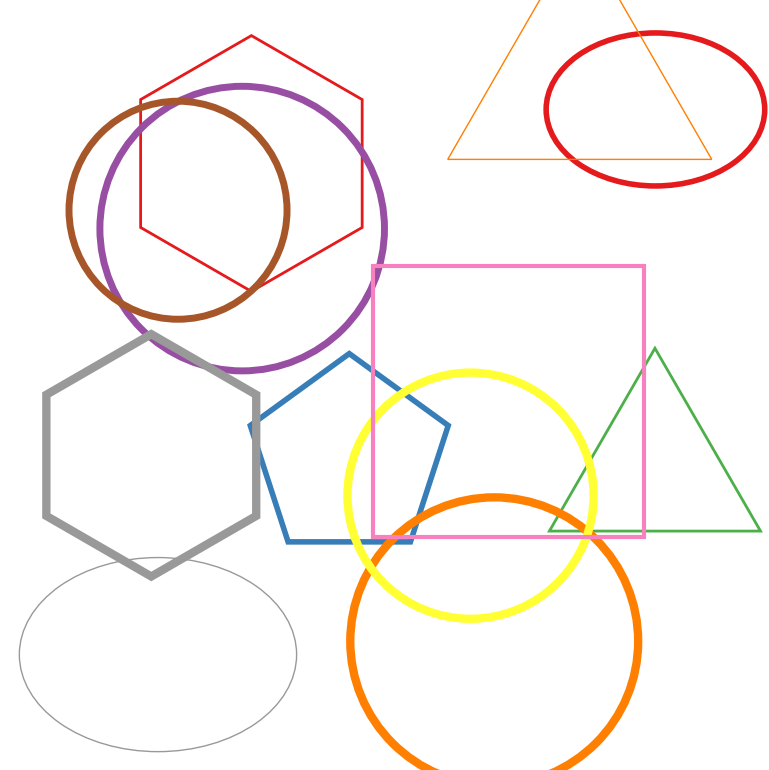[{"shape": "oval", "thickness": 2, "radius": 0.71, "center": [0.851, 0.858]}, {"shape": "hexagon", "thickness": 1, "radius": 0.83, "center": [0.326, 0.788]}, {"shape": "pentagon", "thickness": 2, "radius": 0.68, "center": [0.454, 0.406]}, {"shape": "triangle", "thickness": 1, "radius": 0.79, "center": [0.851, 0.389]}, {"shape": "circle", "thickness": 2.5, "radius": 0.92, "center": [0.315, 0.703]}, {"shape": "triangle", "thickness": 0.5, "radius": 0.99, "center": [0.753, 0.892]}, {"shape": "circle", "thickness": 3, "radius": 0.93, "center": [0.642, 0.167]}, {"shape": "circle", "thickness": 3, "radius": 0.8, "center": [0.611, 0.356]}, {"shape": "circle", "thickness": 2.5, "radius": 0.71, "center": [0.231, 0.727]}, {"shape": "square", "thickness": 1.5, "radius": 0.88, "center": [0.66, 0.479]}, {"shape": "hexagon", "thickness": 3, "radius": 0.79, "center": [0.196, 0.409]}, {"shape": "oval", "thickness": 0.5, "radius": 0.9, "center": [0.205, 0.15]}]